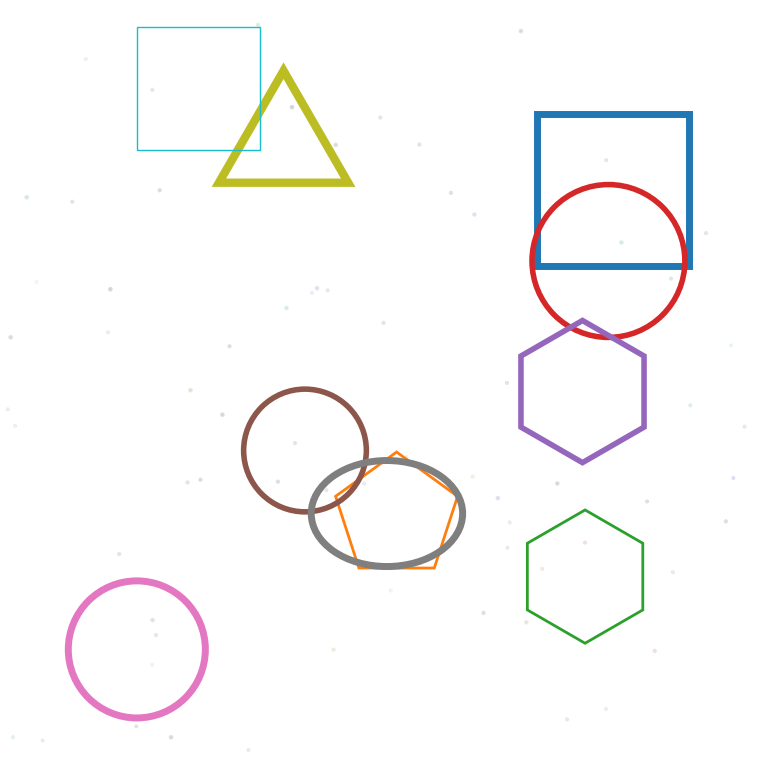[{"shape": "square", "thickness": 2.5, "radius": 0.49, "center": [0.796, 0.753]}, {"shape": "pentagon", "thickness": 1, "radius": 0.42, "center": [0.515, 0.33]}, {"shape": "hexagon", "thickness": 1, "radius": 0.43, "center": [0.76, 0.251]}, {"shape": "circle", "thickness": 2, "radius": 0.5, "center": [0.79, 0.661]}, {"shape": "hexagon", "thickness": 2, "radius": 0.46, "center": [0.756, 0.491]}, {"shape": "circle", "thickness": 2, "radius": 0.4, "center": [0.396, 0.415]}, {"shape": "circle", "thickness": 2.5, "radius": 0.45, "center": [0.178, 0.157]}, {"shape": "oval", "thickness": 2.5, "radius": 0.49, "center": [0.503, 0.333]}, {"shape": "triangle", "thickness": 3, "radius": 0.48, "center": [0.368, 0.811]}, {"shape": "square", "thickness": 0.5, "radius": 0.4, "center": [0.258, 0.885]}]